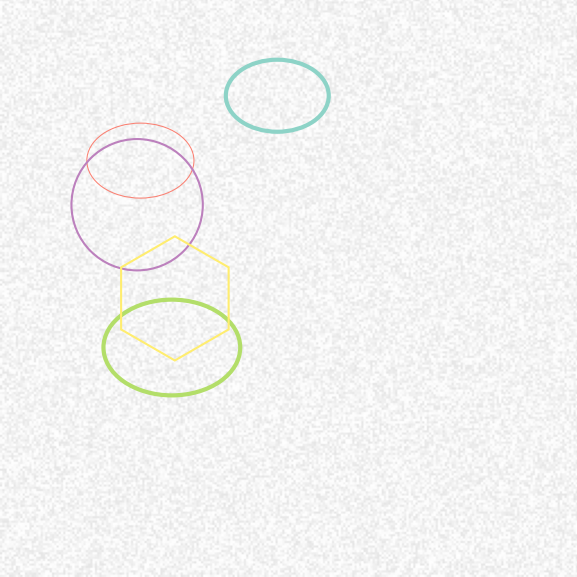[{"shape": "oval", "thickness": 2, "radius": 0.45, "center": [0.48, 0.833]}, {"shape": "oval", "thickness": 0.5, "radius": 0.46, "center": [0.243, 0.721]}, {"shape": "oval", "thickness": 2, "radius": 0.59, "center": [0.298, 0.397]}, {"shape": "circle", "thickness": 1, "radius": 0.57, "center": [0.237, 0.645]}, {"shape": "hexagon", "thickness": 1, "radius": 0.54, "center": [0.303, 0.482]}]